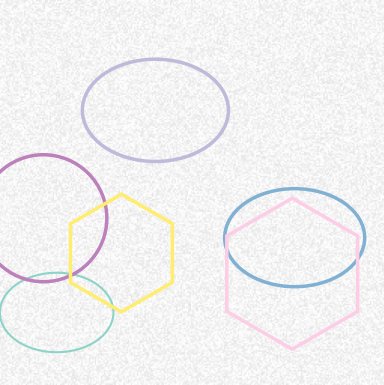[{"shape": "oval", "thickness": 1.5, "radius": 0.74, "center": [0.147, 0.188]}, {"shape": "oval", "thickness": 2.5, "radius": 0.95, "center": [0.404, 0.713]}, {"shape": "oval", "thickness": 2.5, "radius": 0.91, "center": [0.765, 0.383]}, {"shape": "hexagon", "thickness": 2.5, "radius": 0.98, "center": [0.759, 0.289]}, {"shape": "circle", "thickness": 2.5, "radius": 0.82, "center": [0.113, 0.433]}, {"shape": "hexagon", "thickness": 2.5, "radius": 0.76, "center": [0.315, 0.343]}]